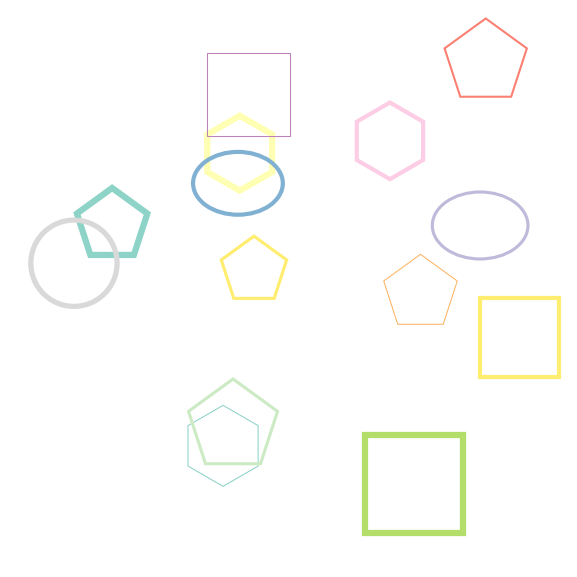[{"shape": "hexagon", "thickness": 0.5, "radius": 0.35, "center": [0.386, 0.227]}, {"shape": "pentagon", "thickness": 3, "radius": 0.32, "center": [0.194, 0.61]}, {"shape": "hexagon", "thickness": 3, "radius": 0.32, "center": [0.415, 0.734]}, {"shape": "oval", "thickness": 1.5, "radius": 0.41, "center": [0.831, 0.609]}, {"shape": "pentagon", "thickness": 1, "radius": 0.37, "center": [0.841, 0.892]}, {"shape": "oval", "thickness": 2, "radius": 0.39, "center": [0.412, 0.682]}, {"shape": "pentagon", "thickness": 0.5, "radius": 0.33, "center": [0.728, 0.492]}, {"shape": "square", "thickness": 3, "radius": 0.42, "center": [0.717, 0.161]}, {"shape": "hexagon", "thickness": 2, "radius": 0.33, "center": [0.675, 0.755]}, {"shape": "circle", "thickness": 2.5, "radius": 0.37, "center": [0.128, 0.543]}, {"shape": "square", "thickness": 0.5, "radius": 0.36, "center": [0.43, 0.836]}, {"shape": "pentagon", "thickness": 1.5, "radius": 0.41, "center": [0.403, 0.262]}, {"shape": "pentagon", "thickness": 1.5, "radius": 0.3, "center": [0.44, 0.531]}, {"shape": "square", "thickness": 2, "radius": 0.34, "center": [0.899, 0.415]}]